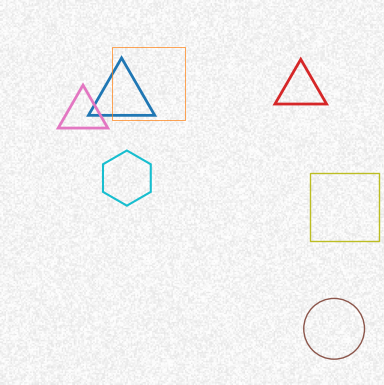[{"shape": "triangle", "thickness": 2, "radius": 0.5, "center": [0.316, 0.75]}, {"shape": "square", "thickness": 0.5, "radius": 0.47, "center": [0.386, 0.783]}, {"shape": "triangle", "thickness": 2, "radius": 0.39, "center": [0.781, 0.769]}, {"shape": "circle", "thickness": 1, "radius": 0.39, "center": [0.868, 0.146]}, {"shape": "triangle", "thickness": 2, "radius": 0.37, "center": [0.216, 0.705]}, {"shape": "square", "thickness": 1, "radius": 0.45, "center": [0.895, 0.462]}, {"shape": "hexagon", "thickness": 1.5, "radius": 0.36, "center": [0.33, 0.537]}]